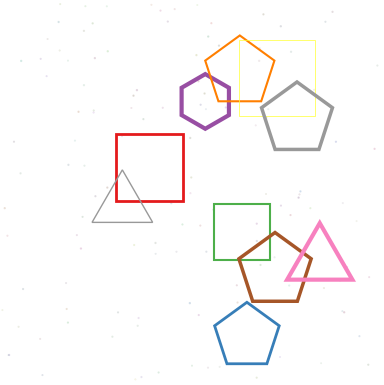[{"shape": "square", "thickness": 2, "radius": 0.43, "center": [0.388, 0.564]}, {"shape": "pentagon", "thickness": 2, "radius": 0.44, "center": [0.641, 0.127]}, {"shape": "square", "thickness": 1.5, "radius": 0.36, "center": [0.629, 0.398]}, {"shape": "hexagon", "thickness": 3, "radius": 0.35, "center": [0.533, 0.737]}, {"shape": "pentagon", "thickness": 1.5, "radius": 0.47, "center": [0.623, 0.813]}, {"shape": "square", "thickness": 0.5, "radius": 0.49, "center": [0.72, 0.798]}, {"shape": "pentagon", "thickness": 2.5, "radius": 0.49, "center": [0.714, 0.297]}, {"shape": "triangle", "thickness": 3, "radius": 0.49, "center": [0.831, 0.323]}, {"shape": "pentagon", "thickness": 2.5, "radius": 0.48, "center": [0.771, 0.69]}, {"shape": "triangle", "thickness": 1, "radius": 0.45, "center": [0.318, 0.468]}]